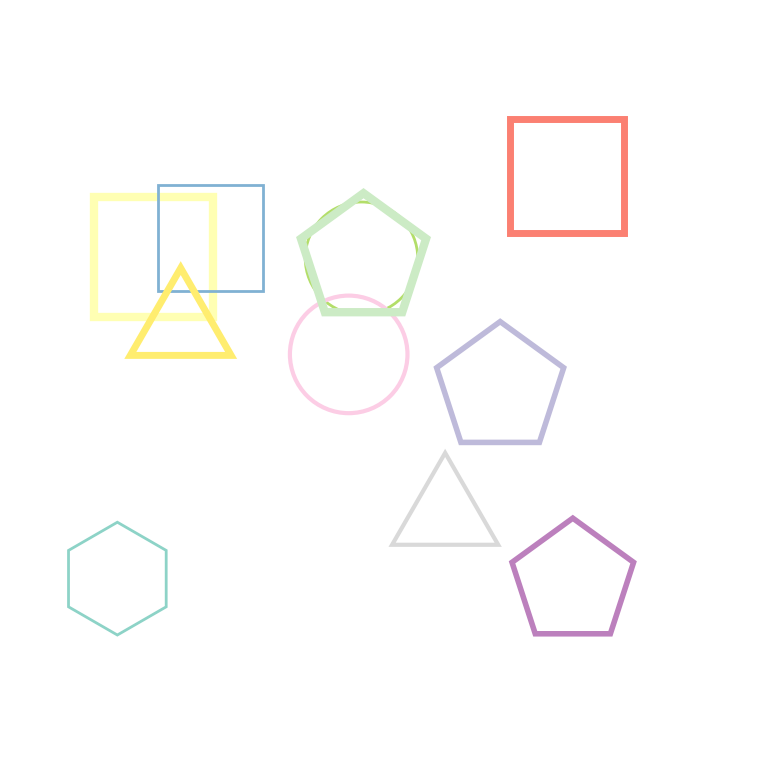[{"shape": "hexagon", "thickness": 1, "radius": 0.37, "center": [0.152, 0.249]}, {"shape": "square", "thickness": 3, "radius": 0.39, "center": [0.199, 0.666]}, {"shape": "pentagon", "thickness": 2, "radius": 0.43, "center": [0.65, 0.496]}, {"shape": "square", "thickness": 2.5, "radius": 0.37, "center": [0.736, 0.771]}, {"shape": "square", "thickness": 1, "radius": 0.34, "center": [0.274, 0.691]}, {"shape": "circle", "thickness": 1, "radius": 0.37, "center": [0.469, 0.665]}, {"shape": "circle", "thickness": 1.5, "radius": 0.38, "center": [0.453, 0.54]}, {"shape": "triangle", "thickness": 1.5, "radius": 0.4, "center": [0.578, 0.332]}, {"shape": "pentagon", "thickness": 2, "radius": 0.41, "center": [0.744, 0.244]}, {"shape": "pentagon", "thickness": 3, "radius": 0.43, "center": [0.472, 0.664]}, {"shape": "triangle", "thickness": 2.5, "radius": 0.38, "center": [0.235, 0.576]}]